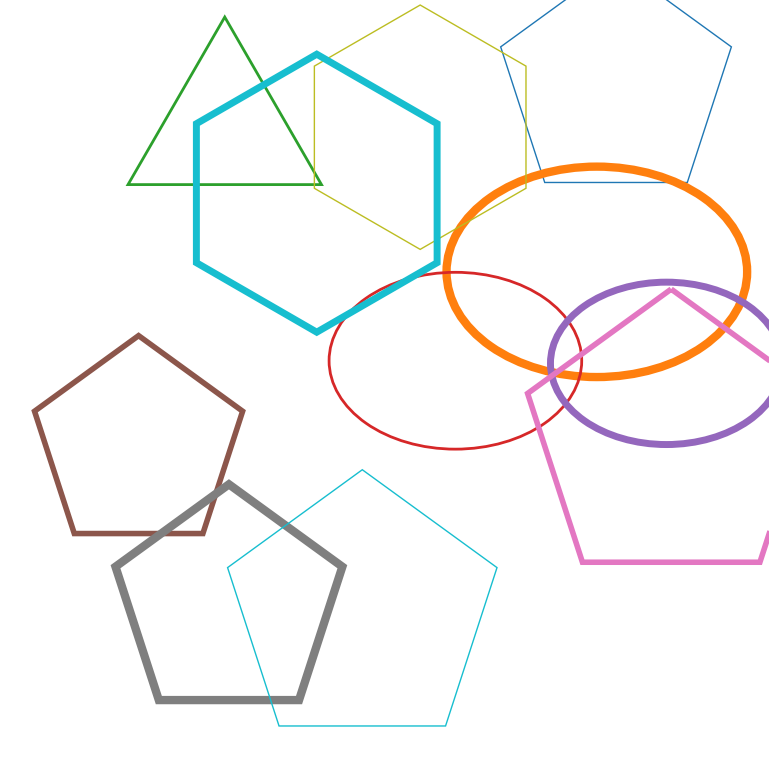[{"shape": "pentagon", "thickness": 0.5, "radius": 0.79, "center": [0.8, 0.89]}, {"shape": "oval", "thickness": 3, "radius": 0.98, "center": [0.775, 0.647]}, {"shape": "triangle", "thickness": 1, "radius": 0.73, "center": [0.292, 0.833]}, {"shape": "oval", "thickness": 1, "radius": 0.82, "center": [0.591, 0.532]}, {"shape": "oval", "thickness": 2.5, "radius": 0.75, "center": [0.866, 0.528]}, {"shape": "pentagon", "thickness": 2, "radius": 0.71, "center": [0.18, 0.422]}, {"shape": "pentagon", "thickness": 2, "radius": 0.98, "center": [0.872, 0.428]}, {"shape": "pentagon", "thickness": 3, "radius": 0.77, "center": [0.297, 0.216]}, {"shape": "hexagon", "thickness": 0.5, "radius": 0.79, "center": [0.546, 0.835]}, {"shape": "pentagon", "thickness": 0.5, "radius": 0.92, "center": [0.471, 0.206]}, {"shape": "hexagon", "thickness": 2.5, "radius": 0.9, "center": [0.411, 0.749]}]